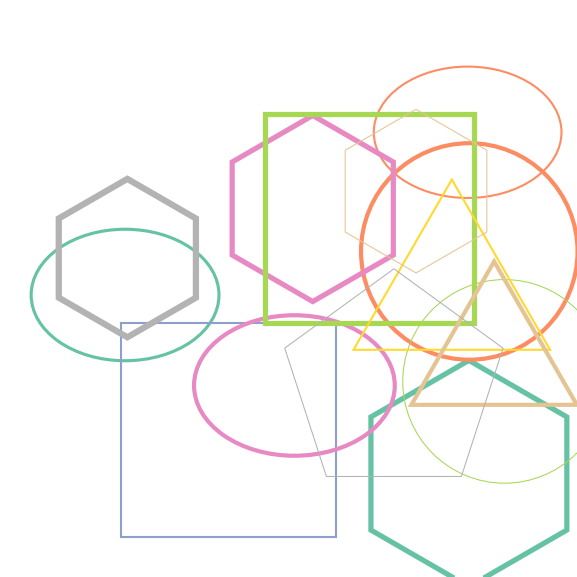[{"shape": "hexagon", "thickness": 2.5, "radius": 0.98, "center": [0.812, 0.179]}, {"shape": "oval", "thickness": 1.5, "radius": 0.81, "center": [0.217, 0.488]}, {"shape": "circle", "thickness": 2, "radius": 0.94, "center": [0.813, 0.564]}, {"shape": "oval", "thickness": 1, "radius": 0.81, "center": [0.81, 0.77]}, {"shape": "square", "thickness": 1, "radius": 0.93, "center": [0.396, 0.254]}, {"shape": "oval", "thickness": 2, "radius": 0.87, "center": [0.51, 0.332]}, {"shape": "hexagon", "thickness": 2.5, "radius": 0.81, "center": [0.542, 0.638]}, {"shape": "square", "thickness": 2.5, "radius": 0.91, "center": [0.64, 0.621]}, {"shape": "circle", "thickness": 0.5, "radius": 0.88, "center": [0.874, 0.339]}, {"shape": "triangle", "thickness": 1, "radius": 0.98, "center": [0.782, 0.492]}, {"shape": "triangle", "thickness": 2, "radius": 0.83, "center": [0.856, 0.381]}, {"shape": "hexagon", "thickness": 0.5, "radius": 0.71, "center": [0.72, 0.668]}, {"shape": "hexagon", "thickness": 3, "radius": 0.69, "center": [0.221, 0.552]}, {"shape": "pentagon", "thickness": 0.5, "radius": 0.99, "center": [0.682, 0.335]}]